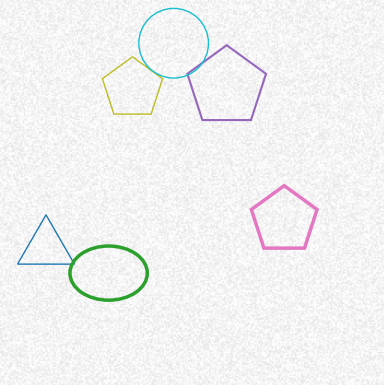[{"shape": "triangle", "thickness": 1, "radius": 0.43, "center": [0.119, 0.357]}, {"shape": "oval", "thickness": 2.5, "radius": 0.5, "center": [0.282, 0.291]}, {"shape": "pentagon", "thickness": 1.5, "radius": 0.54, "center": [0.589, 0.775]}, {"shape": "pentagon", "thickness": 2.5, "radius": 0.45, "center": [0.738, 0.428]}, {"shape": "pentagon", "thickness": 1, "radius": 0.41, "center": [0.344, 0.77]}, {"shape": "circle", "thickness": 1, "radius": 0.45, "center": [0.451, 0.888]}]